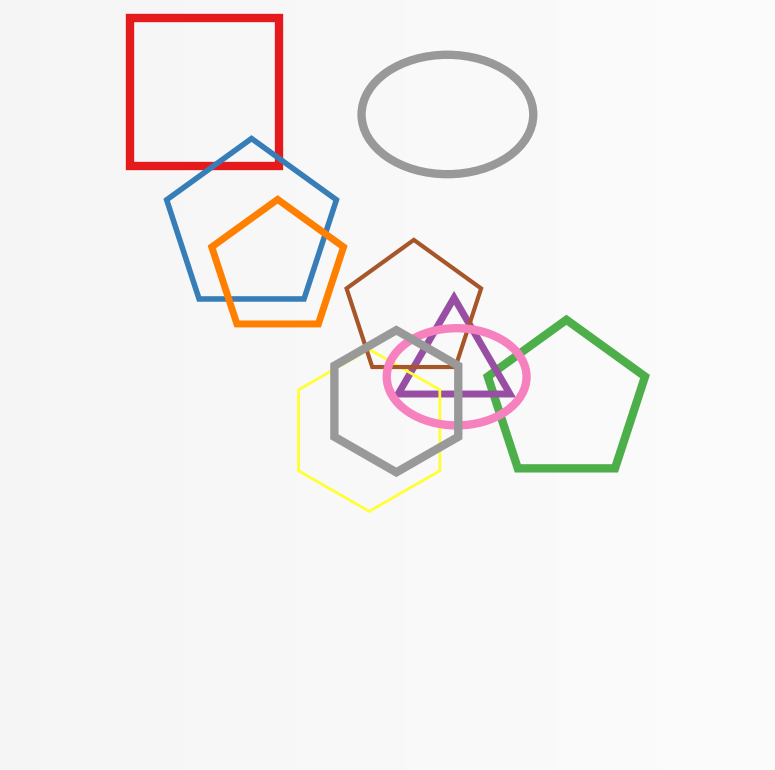[{"shape": "square", "thickness": 3, "radius": 0.48, "center": [0.264, 0.88]}, {"shape": "pentagon", "thickness": 2, "radius": 0.58, "center": [0.325, 0.705]}, {"shape": "pentagon", "thickness": 3, "radius": 0.53, "center": [0.731, 0.478]}, {"shape": "triangle", "thickness": 2.5, "radius": 0.42, "center": [0.586, 0.53]}, {"shape": "pentagon", "thickness": 2.5, "radius": 0.45, "center": [0.358, 0.652]}, {"shape": "hexagon", "thickness": 1, "radius": 0.53, "center": [0.476, 0.441]}, {"shape": "pentagon", "thickness": 1.5, "radius": 0.46, "center": [0.534, 0.597]}, {"shape": "oval", "thickness": 3, "radius": 0.45, "center": [0.589, 0.511]}, {"shape": "oval", "thickness": 3, "radius": 0.55, "center": [0.577, 0.851]}, {"shape": "hexagon", "thickness": 3, "radius": 0.46, "center": [0.511, 0.479]}]